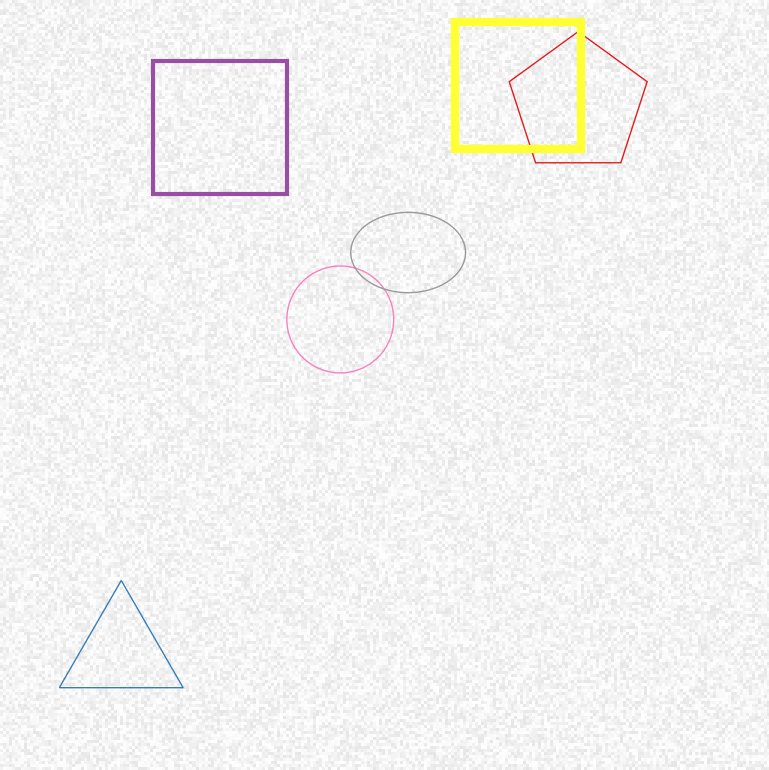[{"shape": "pentagon", "thickness": 0.5, "radius": 0.47, "center": [0.751, 0.865]}, {"shape": "triangle", "thickness": 0.5, "radius": 0.46, "center": [0.157, 0.153]}, {"shape": "square", "thickness": 1.5, "radius": 0.43, "center": [0.286, 0.834]}, {"shape": "square", "thickness": 3, "radius": 0.41, "center": [0.673, 0.889]}, {"shape": "circle", "thickness": 0.5, "radius": 0.35, "center": [0.442, 0.585]}, {"shape": "oval", "thickness": 0.5, "radius": 0.37, "center": [0.53, 0.672]}]